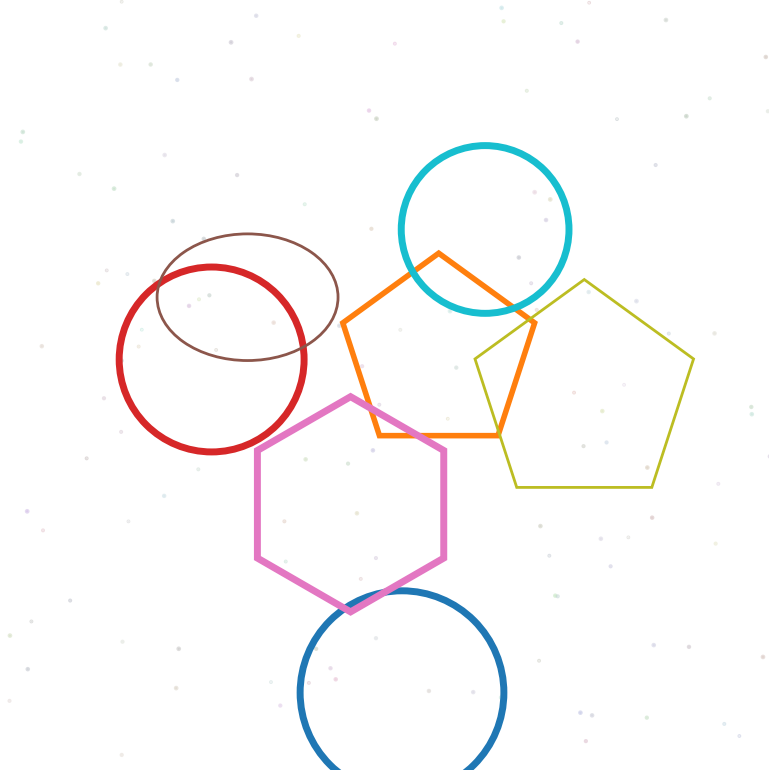[{"shape": "circle", "thickness": 2.5, "radius": 0.66, "center": [0.522, 0.1]}, {"shape": "pentagon", "thickness": 2, "radius": 0.65, "center": [0.57, 0.54]}, {"shape": "circle", "thickness": 2.5, "radius": 0.6, "center": [0.275, 0.533]}, {"shape": "oval", "thickness": 1, "radius": 0.59, "center": [0.322, 0.614]}, {"shape": "hexagon", "thickness": 2.5, "radius": 0.7, "center": [0.455, 0.345]}, {"shape": "pentagon", "thickness": 1, "radius": 0.75, "center": [0.759, 0.488]}, {"shape": "circle", "thickness": 2.5, "radius": 0.54, "center": [0.63, 0.702]}]